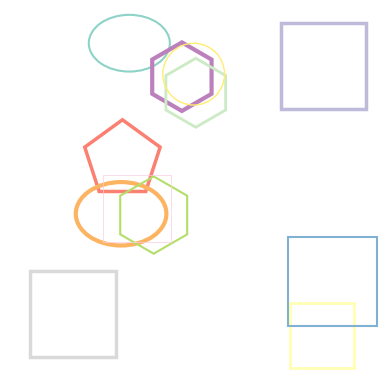[{"shape": "oval", "thickness": 1.5, "radius": 0.53, "center": [0.336, 0.888]}, {"shape": "square", "thickness": 2, "radius": 0.42, "center": [0.837, 0.128]}, {"shape": "square", "thickness": 2.5, "radius": 0.55, "center": [0.841, 0.828]}, {"shape": "pentagon", "thickness": 2.5, "radius": 0.51, "center": [0.318, 0.586]}, {"shape": "square", "thickness": 1.5, "radius": 0.58, "center": [0.864, 0.269]}, {"shape": "oval", "thickness": 3, "radius": 0.59, "center": [0.315, 0.445]}, {"shape": "hexagon", "thickness": 1.5, "radius": 0.5, "center": [0.399, 0.441]}, {"shape": "square", "thickness": 0.5, "radius": 0.44, "center": [0.356, 0.458]}, {"shape": "square", "thickness": 2.5, "radius": 0.56, "center": [0.189, 0.185]}, {"shape": "hexagon", "thickness": 3, "radius": 0.45, "center": [0.472, 0.801]}, {"shape": "hexagon", "thickness": 2, "radius": 0.45, "center": [0.508, 0.759]}, {"shape": "circle", "thickness": 1, "radius": 0.4, "center": [0.503, 0.807]}]